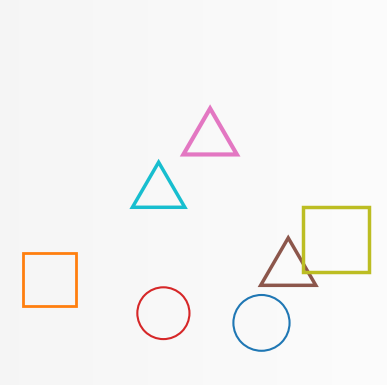[{"shape": "circle", "thickness": 1.5, "radius": 0.36, "center": [0.675, 0.161]}, {"shape": "square", "thickness": 2, "radius": 0.34, "center": [0.128, 0.274]}, {"shape": "circle", "thickness": 1.5, "radius": 0.34, "center": [0.422, 0.186]}, {"shape": "triangle", "thickness": 2.5, "radius": 0.41, "center": [0.744, 0.3]}, {"shape": "triangle", "thickness": 3, "radius": 0.4, "center": [0.542, 0.639]}, {"shape": "square", "thickness": 2.5, "radius": 0.42, "center": [0.868, 0.377]}, {"shape": "triangle", "thickness": 2.5, "radius": 0.39, "center": [0.409, 0.501]}]